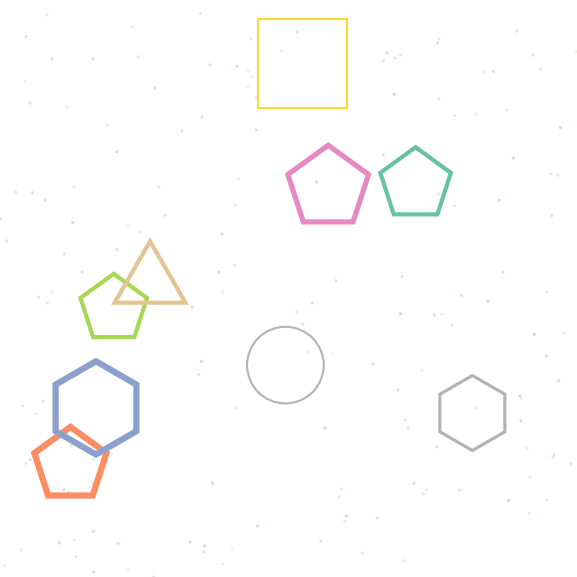[{"shape": "pentagon", "thickness": 2, "radius": 0.32, "center": [0.72, 0.68]}, {"shape": "pentagon", "thickness": 3, "radius": 0.33, "center": [0.122, 0.194]}, {"shape": "hexagon", "thickness": 3, "radius": 0.4, "center": [0.166, 0.293]}, {"shape": "pentagon", "thickness": 2.5, "radius": 0.37, "center": [0.568, 0.674]}, {"shape": "pentagon", "thickness": 2, "radius": 0.3, "center": [0.197, 0.464]}, {"shape": "square", "thickness": 1, "radius": 0.39, "center": [0.525, 0.89]}, {"shape": "triangle", "thickness": 2, "radius": 0.35, "center": [0.26, 0.51]}, {"shape": "circle", "thickness": 1, "radius": 0.33, "center": [0.494, 0.367]}, {"shape": "hexagon", "thickness": 1.5, "radius": 0.32, "center": [0.818, 0.284]}]